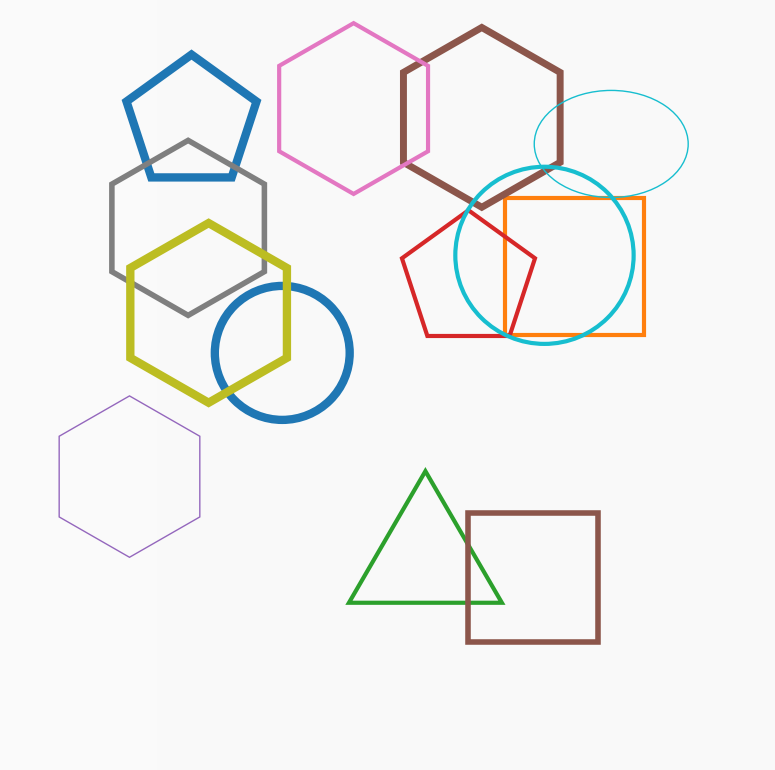[{"shape": "circle", "thickness": 3, "radius": 0.43, "center": [0.364, 0.542]}, {"shape": "pentagon", "thickness": 3, "radius": 0.44, "center": [0.247, 0.841]}, {"shape": "square", "thickness": 1.5, "radius": 0.45, "center": [0.741, 0.654]}, {"shape": "triangle", "thickness": 1.5, "radius": 0.57, "center": [0.549, 0.274]}, {"shape": "pentagon", "thickness": 1.5, "radius": 0.45, "center": [0.604, 0.637]}, {"shape": "hexagon", "thickness": 0.5, "radius": 0.52, "center": [0.167, 0.381]}, {"shape": "square", "thickness": 2, "radius": 0.42, "center": [0.688, 0.25]}, {"shape": "hexagon", "thickness": 2.5, "radius": 0.58, "center": [0.622, 0.848]}, {"shape": "hexagon", "thickness": 1.5, "radius": 0.55, "center": [0.456, 0.859]}, {"shape": "hexagon", "thickness": 2, "radius": 0.57, "center": [0.243, 0.704]}, {"shape": "hexagon", "thickness": 3, "radius": 0.58, "center": [0.269, 0.594]}, {"shape": "circle", "thickness": 1.5, "radius": 0.58, "center": [0.703, 0.668]}, {"shape": "oval", "thickness": 0.5, "radius": 0.5, "center": [0.789, 0.813]}]